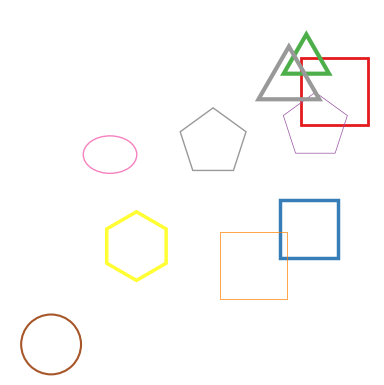[{"shape": "square", "thickness": 2, "radius": 0.43, "center": [0.869, 0.762]}, {"shape": "square", "thickness": 2.5, "radius": 0.38, "center": [0.802, 0.405]}, {"shape": "triangle", "thickness": 3, "radius": 0.34, "center": [0.796, 0.843]}, {"shape": "pentagon", "thickness": 0.5, "radius": 0.44, "center": [0.819, 0.673]}, {"shape": "square", "thickness": 0.5, "radius": 0.43, "center": [0.659, 0.31]}, {"shape": "hexagon", "thickness": 2.5, "radius": 0.45, "center": [0.354, 0.361]}, {"shape": "circle", "thickness": 1.5, "radius": 0.39, "center": [0.133, 0.105]}, {"shape": "oval", "thickness": 1, "radius": 0.35, "center": [0.286, 0.598]}, {"shape": "pentagon", "thickness": 1, "radius": 0.45, "center": [0.554, 0.63]}, {"shape": "triangle", "thickness": 3, "radius": 0.46, "center": [0.75, 0.788]}]